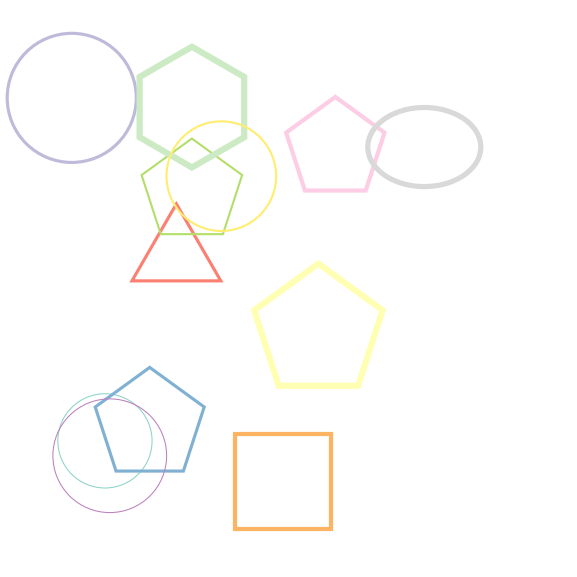[{"shape": "circle", "thickness": 0.5, "radius": 0.41, "center": [0.182, 0.236]}, {"shape": "pentagon", "thickness": 3, "radius": 0.58, "center": [0.551, 0.426]}, {"shape": "circle", "thickness": 1.5, "radius": 0.56, "center": [0.124, 0.83]}, {"shape": "triangle", "thickness": 1.5, "radius": 0.44, "center": [0.305, 0.557]}, {"shape": "pentagon", "thickness": 1.5, "radius": 0.5, "center": [0.259, 0.264]}, {"shape": "square", "thickness": 2, "radius": 0.41, "center": [0.49, 0.165]}, {"shape": "pentagon", "thickness": 1, "radius": 0.46, "center": [0.332, 0.668]}, {"shape": "pentagon", "thickness": 2, "radius": 0.45, "center": [0.581, 0.742]}, {"shape": "oval", "thickness": 2.5, "radius": 0.49, "center": [0.735, 0.745]}, {"shape": "circle", "thickness": 0.5, "radius": 0.49, "center": [0.19, 0.21]}, {"shape": "hexagon", "thickness": 3, "radius": 0.52, "center": [0.332, 0.814]}, {"shape": "circle", "thickness": 1, "radius": 0.47, "center": [0.383, 0.694]}]